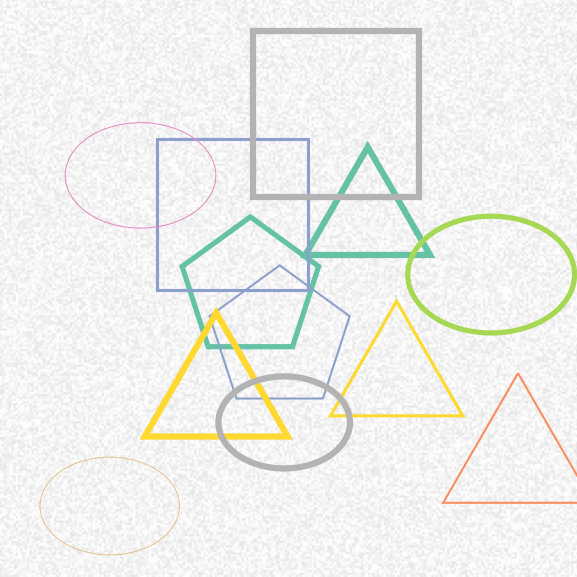[{"shape": "pentagon", "thickness": 2.5, "radius": 0.62, "center": [0.434, 0.499]}, {"shape": "triangle", "thickness": 3, "radius": 0.62, "center": [0.637, 0.62]}, {"shape": "triangle", "thickness": 1, "radius": 0.75, "center": [0.897, 0.203]}, {"shape": "square", "thickness": 1.5, "radius": 0.65, "center": [0.403, 0.627]}, {"shape": "pentagon", "thickness": 1, "radius": 0.64, "center": [0.484, 0.412]}, {"shape": "oval", "thickness": 0.5, "radius": 0.65, "center": [0.243, 0.695]}, {"shape": "oval", "thickness": 2.5, "radius": 0.72, "center": [0.851, 0.524]}, {"shape": "triangle", "thickness": 3, "radius": 0.71, "center": [0.374, 0.315]}, {"shape": "triangle", "thickness": 1.5, "radius": 0.66, "center": [0.687, 0.345]}, {"shape": "oval", "thickness": 0.5, "radius": 0.6, "center": [0.19, 0.123]}, {"shape": "oval", "thickness": 3, "radius": 0.57, "center": [0.492, 0.268]}, {"shape": "square", "thickness": 3, "radius": 0.72, "center": [0.582, 0.802]}]